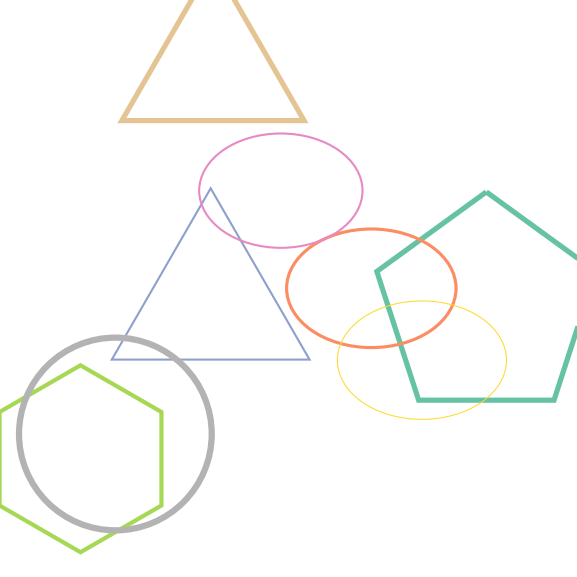[{"shape": "pentagon", "thickness": 2.5, "radius": 1.0, "center": [0.842, 0.467]}, {"shape": "oval", "thickness": 1.5, "radius": 0.73, "center": [0.643, 0.5]}, {"shape": "triangle", "thickness": 1, "radius": 0.99, "center": [0.365, 0.475]}, {"shape": "oval", "thickness": 1, "radius": 0.71, "center": [0.486, 0.669]}, {"shape": "hexagon", "thickness": 2, "radius": 0.81, "center": [0.139, 0.205]}, {"shape": "oval", "thickness": 0.5, "radius": 0.73, "center": [0.731, 0.375]}, {"shape": "triangle", "thickness": 2.5, "radius": 0.91, "center": [0.369, 0.881]}, {"shape": "circle", "thickness": 3, "radius": 0.83, "center": [0.2, 0.248]}]